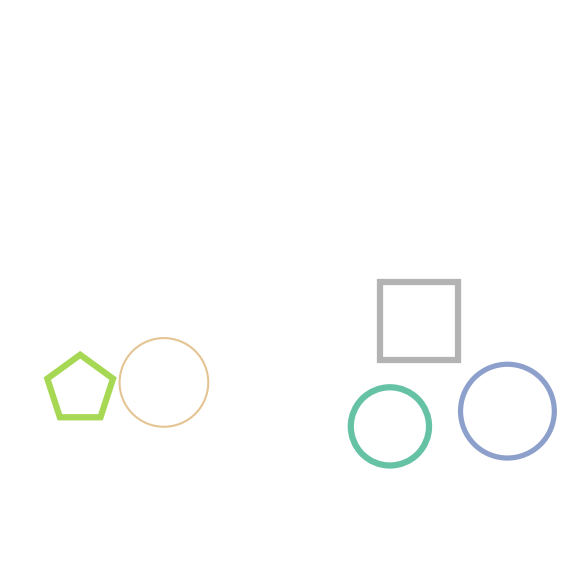[{"shape": "circle", "thickness": 3, "radius": 0.34, "center": [0.675, 0.261]}, {"shape": "circle", "thickness": 2.5, "radius": 0.41, "center": [0.879, 0.287]}, {"shape": "pentagon", "thickness": 3, "radius": 0.3, "center": [0.139, 0.325]}, {"shape": "circle", "thickness": 1, "radius": 0.38, "center": [0.284, 0.337]}, {"shape": "square", "thickness": 3, "radius": 0.33, "center": [0.726, 0.443]}]